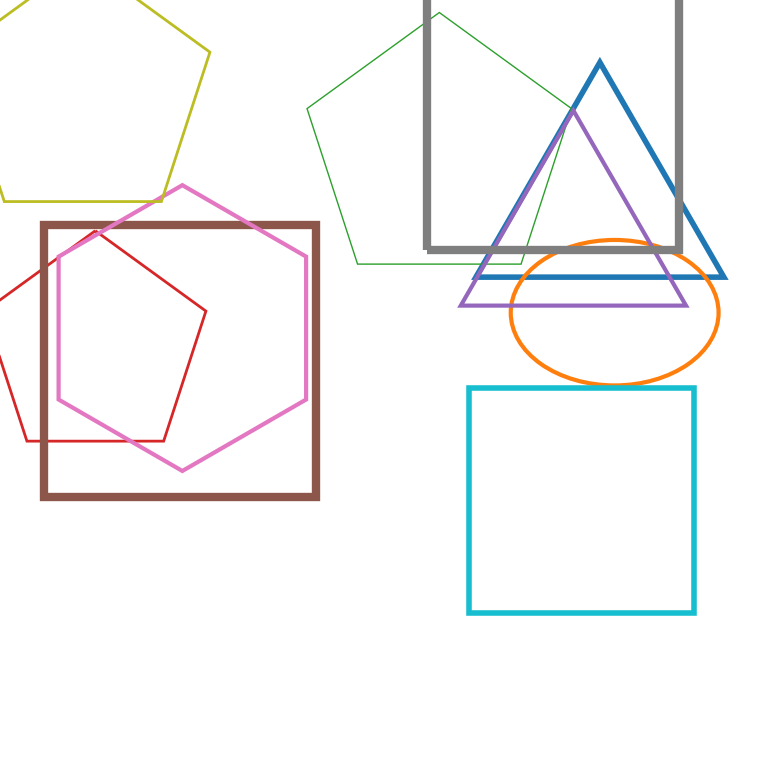[{"shape": "triangle", "thickness": 2, "radius": 0.93, "center": [0.779, 0.733]}, {"shape": "oval", "thickness": 1.5, "radius": 0.67, "center": [0.798, 0.594]}, {"shape": "pentagon", "thickness": 0.5, "radius": 0.9, "center": [0.571, 0.803]}, {"shape": "pentagon", "thickness": 1, "radius": 0.76, "center": [0.124, 0.549]}, {"shape": "triangle", "thickness": 1.5, "radius": 0.84, "center": [0.745, 0.688]}, {"shape": "square", "thickness": 3, "radius": 0.88, "center": [0.233, 0.531]}, {"shape": "hexagon", "thickness": 1.5, "radius": 0.93, "center": [0.237, 0.574]}, {"shape": "square", "thickness": 3, "radius": 0.82, "center": [0.719, 0.839]}, {"shape": "pentagon", "thickness": 1, "radius": 0.87, "center": [0.108, 0.879]}, {"shape": "square", "thickness": 2, "radius": 0.73, "center": [0.755, 0.35]}]